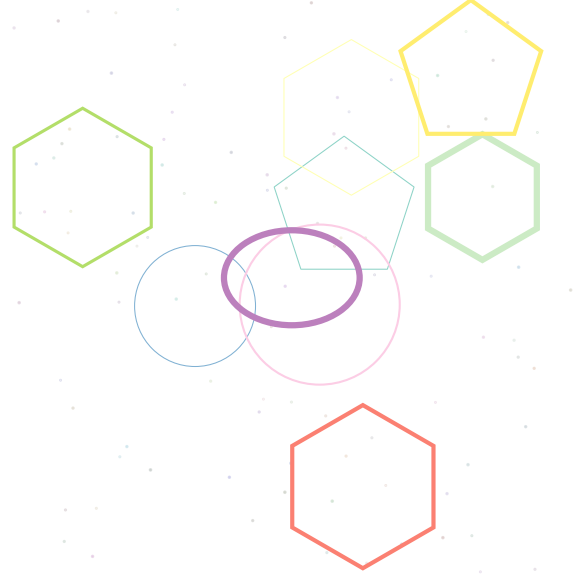[{"shape": "pentagon", "thickness": 0.5, "radius": 0.64, "center": [0.596, 0.636]}, {"shape": "hexagon", "thickness": 0.5, "radius": 0.67, "center": [0.608, 0.796]}, {"shape": "hexagon", "thickness": 2, "radius": 0.71, "center": [0.628, 0.156]}, {"shape": "circle", "thickness": 0.5, "radius": 0.52, "center": [0.338, 0.469]}, {"shape": "hexagon", "thickness": 1.5, "radius": 0.69, "center": [0.143, 0.675]}, {"shape": "circle", "thickness": 1, "radius": 0.69, "center": [0.554, 0.472]}, {"shape": "oval", "thickness": 3, "radius": 0.59, "center": [0.505, 0.518]}, {"shape": "hexagon", "thickness": 3, "radius": 0.54, "center": [0.835, 0.658]}, {"shape": "pentagon", "thickness": 2, "radius": 0.64, "center": [0.815, 0.871]}]